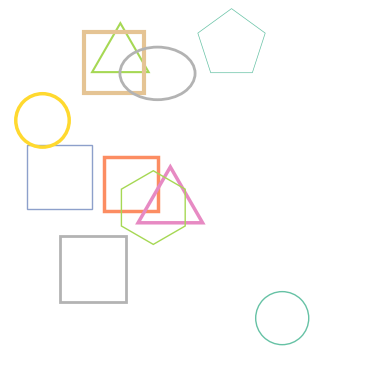[{"shape": "pentagon", "thickness": 0.5, "radius": 0.46, "center": [0.601, 0.886]}, {"shape": "circle", "thickness": 1, "radius": 0.34, "center": [0.733, 0.174]}, {"shape": "square", "thickness": 2.5, "radius": 0.35, "center": [0.341, 0.522]}, {"shape": "square", "thickness": 1, "radius": 0.42, "center": [0.155, 0.541]}, {"shape": "triangle", "thickness": 2.5, "radius": 0.48, "center": [0.442, 0.47]}, {"shape": "hexagon", "thickness": 1, "radius": 0.48, "center": [0.398, 0.461]}, {"shape": "triangle", "thickness": 1.5, "radius": 0.42, "center": [0.313, 0.855]}, {"shape": "circle", "thickness": 2.5, "radius": 0.35, "center": [0.11, 0.687]}, {"shape": "square", "thickness": 3, "radius": 0.39, "center": [0.296, 0.837]}, {"shape": "oval", "thickness": 2, "radius": 0.49, "center": [0.409, 0.809]}, {"shape": "square", "thickness": 2, "radius": 0.43, "center": [0.242, 0.3]}]